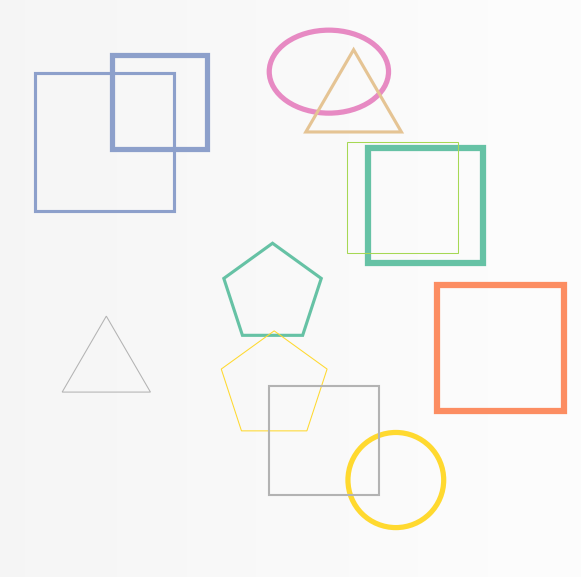[{"shape": "square", "thickness": 3, "radius": 0.5, "center": [0.732, 0.643]}, {"shape": "pentagon", "thickness": 1.5, "radius": 0.44, "center": [0.469, 0.49]}, {"shape": "square", "thickness": 3, "radius": 0.55, "center": [0.861, 0.396]}, {"shape": "square", "thickness": 1.5, "radius": 0.6, "center": [0.18, 0.753]}, {"shape": "square", "thickness": 2.5, "radius": 0.41, "center": [0.274, 0.822]}, {"shape": "oval", "thickness": 2.5, "radius": 0.51, "center": [0.566, 0.875]}, {"shape": "square", "thickness": 0.5, "radius": 0.48, "center": [0.692, 0.658]}, {"shape": "pentagon", "thickness": 0.5, "radius": 0.48, "center": [0.472, 0.33]}, {"shape": "circle", "thickness": 2.5, "radius": 0.41, "center": [0.681, 0.168]}, {"shape": "triangle", "thickness": 1.5, "radius": 0.47, "center": [0.608, 0.818]}, {"shape": "square", "thickness": 1, "radius": 0.47, "center": [0.557, 0.236]}, {"shape": "triangle", "thickness": 0.5, "radius": 0.44, "center": [0.183, 0.364]}]